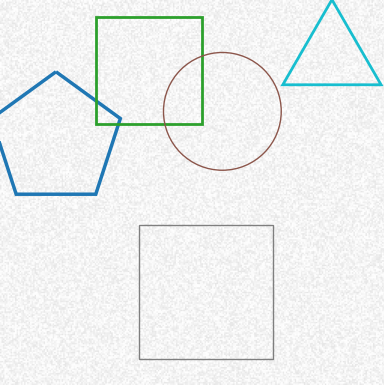[{"shape": "pentagon", "thickness": 2.5, "radius": 0.88, "center": [0.145, 0.638]}, {"shape": "square", "thickness": 2, "radius": 0.69, "center": [0.387, 0.816]}, {"shape": "circle", "thickness": 1, "radius": 0.76, "center": [0.578, 0.711]}, {"shape": "square", "thickness": 1, "radius": 0.87, "center": [0.535, 0.241]}, {"shape": "triangle", "thickness": 2, "radius": 0.74, "center": [0.862, 0.854]}]